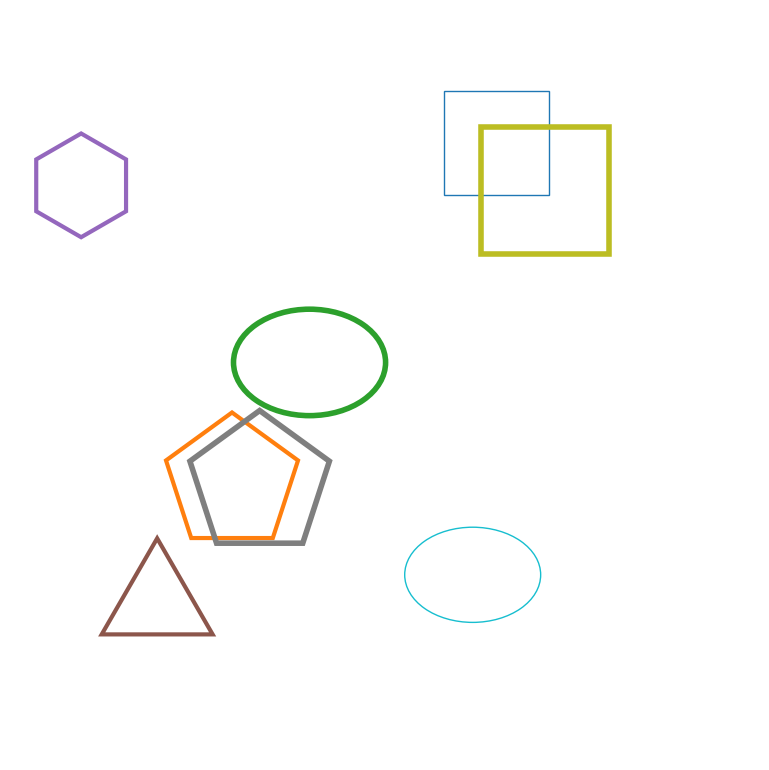[{"shape": "square", "thickness": 0.5, "radius": 0.34, "center": [0.645, 0.814]}, {"shape": "pentagon", "thickness": 1.5, "radius": 0.45, "center": [0.301, 0.374]}, {"shape": "oval", "thickness": 2, "radius": 0.49, "center": [0.402, 0.529]}, {"shape": "hexagon", "thickness": 1.5, "radius": 0.34, "center": [0.105, 0.759]}, {"shape": "triangle", "thickness": 1.5, "radius": 0.42, "center": [0.204, 0.218]}, {"shape": "pentagon", "thickness": 2, "radius": 0.48, "center": [0.337, 0.372]}, {"shape": "square", "thickness": 2, "radius": 0.41, "center": [0.708, 0.753]}, {"shape": "oval", "thickness": 0.5, "radius": 0.44, "center": [0.614, 0.254]}]